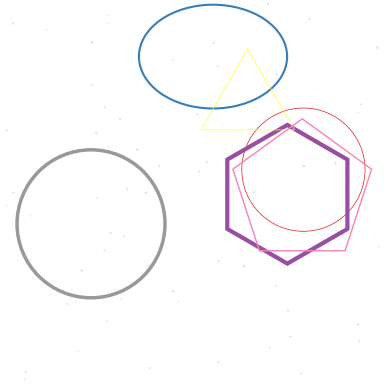[{"shape": "circle", "thickness": 0.5, "radius": 0.8, "center": [0.788, 0.559]}, {"shape": "oval", "thickness": 1.5, "radius": 0.96, "center": [0.553, 0.853]}, {"shape": "hexagon", "thickness": 3, "radius": 0.9, "center": [0.746, 0.495]}, {"shape": "triangle", "thickness": 0.5, "radius": 0.7, "center": [0.644, 0.733]}, {"shape": "pentagon", "thickness": 1, "radius": 0.95, "center": [0.785, 0.502]}, {"shape": "circle", "thickness": 2.5, "radius": 0.96, "center": [0.236, 0.419]}]